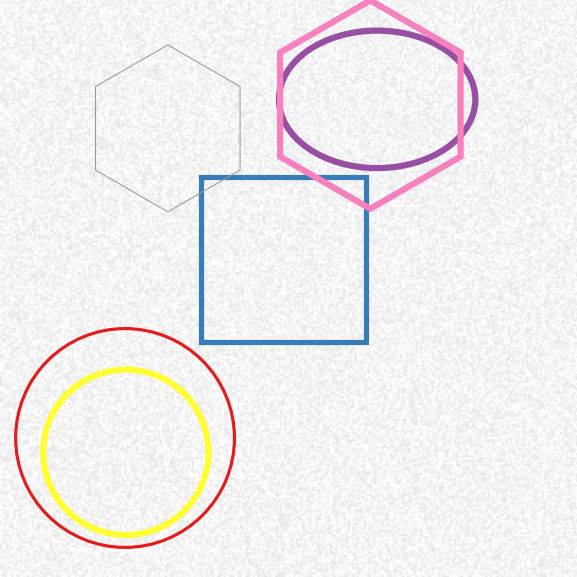[{"shape": "circle", "thickness": 1.5, "radius": 0.95, "center": [0.217, 0.241]}, {"shape": "square", "thickness": 2.5, "radius": 0.71, "center": [0.491, 0.549]}, {"shape": "oval", "thickness": 3, "radius": 0.85, "center": [0.653, 0.827]}, {"shape": "circle", "thickness": 3, "radius": 0.72, "center": [0.218, 0.216]}, {"shape": "hexagon", "thickness": 3, "radius": 0.9, "center": [0.641, 0.818]}, {"shape": "hexagon", "thickness": 0.5, "radius": 0.72, "center": [0.291, 0.777]}]